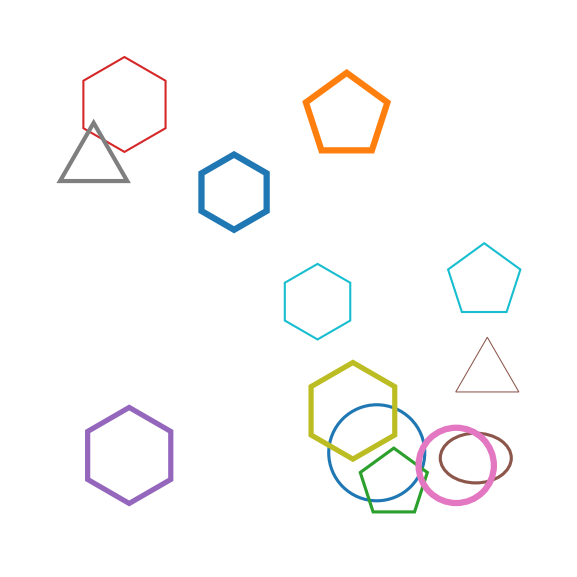[{"shape": "circle", "thickness": 1.5, "radius": 0.42, "center": [0.652, 0.215]}, {"shape": "hexagon", "thickness": 3, "radius": 0.33, "center": [0.405, 0.666]}, {"shape": "pentagon", "thickness": 3, "radius": 0.37, "center": [0.6, 0.799]}, {"shape": "pentagon", "thickness": 1.5, "radius": 0.31, "center": [0.682, 0.162]}, {"shape": "hexagon", "thickness": 1, "radius": 0.41, "center": [0.216, 0.818]}, {"shape": "hexagon", "thickness": 2.5, "radius": 0.42, "center": [0.224, 0.21]}, {"shape": "triangle", "thickness": 0.5, "radius": 0.32, "center": [0.844, 0.352]}, {"shape": "oval", "thickness": 1.5, "radius": 0.31, "center": [0.824, 0.206]}, {"shape": "circle", "thickness": 3, "radius": 0.33, "center": [0.79, 0.193]}, {"shape": "triangle", "thickness": 2, "radius": 0.34, "center": [0.162, 0.719]}, {"shape": "hexagon", "thickness": 2.5, "radius": 0.42, "center": [0.611, 0.288]}, {"shape": "pentagon", "thickness": 1, "radius": 0.33, "center": [0.839, 0.512]}, {"shape": "hexagon", "thickness": 1, "radius": 0.33, "center": [0.55, 0.477]}]